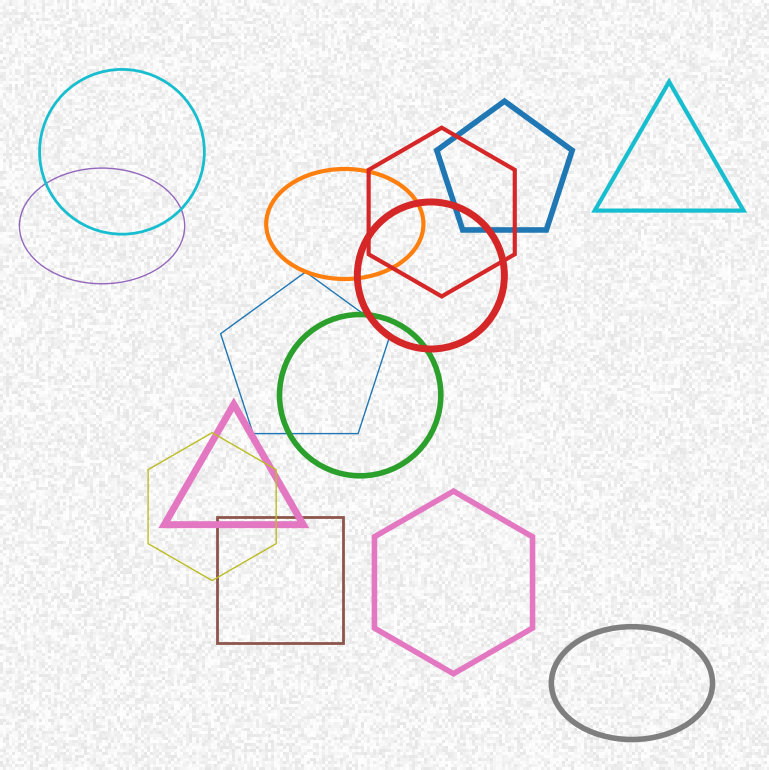[{"shape": "pentagon", "thickness": 0.5, "radius": 0.58, "center": [0.397, 0.531]}, {"shape": "pentagon", "thickness": 2, "radius": 0.46, "center": [0.655, 0.776]}, {"shape": "oval", "thickness": 1.5, "radius": 0.51, "center": [0.448, 0.709]}, {"shape": "circle", "thickness": 2, "radius": 0.52, "center": [0.468, 0.487]}, {"shape": "hexagon", "thickness": 1.5, "radius": 0.55, "center": [0.574, 0.725]}, {"shape": "circle", "thickness": 2.5, "radius": 0.48, "center": [0.56, 0.642]}, {"shape": "oval", "thickness": 0.5, "radius": 0.54, "center": [0.133, 0.707]}, {"shape": "square", "thickness": 1, "radius": 0.41, "center": [0.364, 0.247]}, {"shape": "triangle", "thickness": 2.5, "radius": 0.52, "center": [0.304, 0.371]}, {"shape": "hexagon", "thickness": 2, "radius": 0.59, "center": [0.589, 0.244]}, {"shape": "oval", "thickness": 2, "radius": 0.52, "center": [0.821, 0.113]}, {"shape": "hexagon", "thickness": 0.5, "radius": 0.48, "center": [0.276, 0.342]}, {"shape": "triangle", "thickness": 1.5, "radius": 0.56, "center": [0.869, 0.782]}, {"shape": "circle", "thickness": 1, "radius": 0.53, "center": [0.158, 0.803]}]